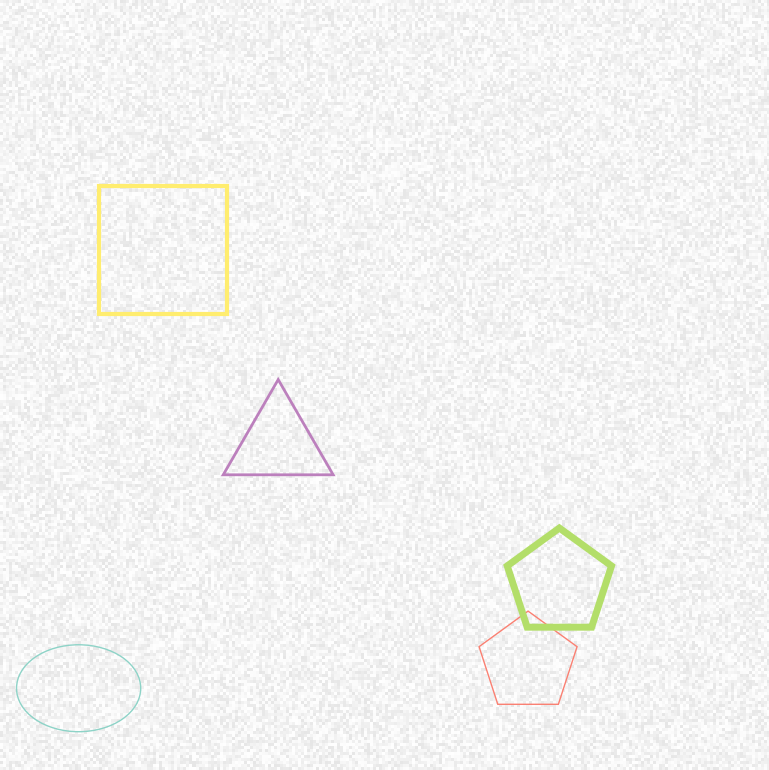[{"shape": "oval", "thickness": 0.5, "radius": 0.4, "center": [0.102, 0.106]}, {"shape": "pentagon", "thickness": 0.5, "radius": 0.33, "center": [0.686, 0.139]}, {"shape": "pentagon", "thickness": 2.5, "radius": 0.36, "center": [0.726, 0.243]}, {"shape": "triangle", "thickness": 1, "radius": 0.41, "center": [0.361, 0.425]}, {"shape": "square", "thickness": 1.5, "radius": 0.41, "center": [0.211, 0.675]}]